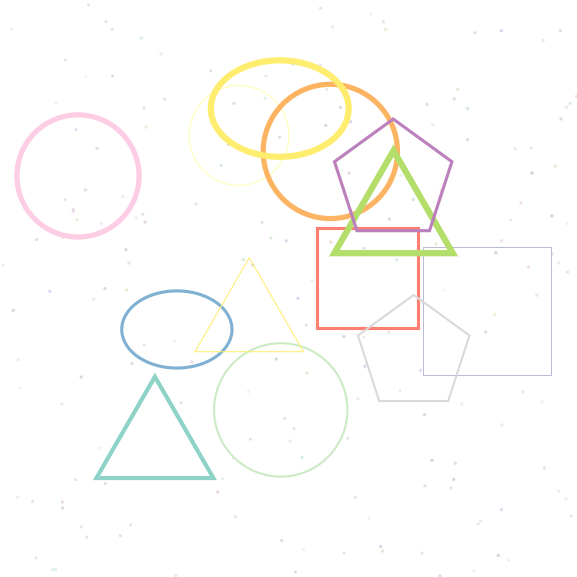[{"shape": "triangle", "thickness": 2, "radius": 0.58, "center": [0.268, 0.23]}, {"shape": "circle", "thickness": 0.5, "radius": 0.43, "center": [0.414, 0.765]}, {"shape": "square", "thickness": 0.5, "radius": 0.55, "center": [0.843, 0.461]}, {"shape": "square", "thickness": 1.5, "radius": 0.44, "center": [0.636, 0.518]}, {"shape": "oval", "thickness": 1.5, "radius": 0.48, "center": [0.306, 0.429]}, {"shape": "circle", "thickness": 2.5, "radius": 0.58, "center": [0.572, 0.737]}, {"shape": "triangle", "thickness": 3, "radius": 0.59, "center": [0.681, 0.62]}, {"shape": "circle", "thickness": 2.5, "radius": 0.53, "center": [0.135, 0.695]}, {"shape": "pentagon", "thickness": 1, "radius": 0.51, "center": [0.716, 0.387]}, {"shape": "pentagon", "thickness": 1.5, "radius": 0.53, "center": [0.681, 0.686]}, {"shape": "circle", "thickness": 1, "radius": 0.58, "center": [0.486, 0.289]}, {"shape": "triangle", "thickness": 0.5, "radius": 0.54, "center": [0.432, 0.444]}, {"shape": "oval", "thickness": 3, "radius": 0.6, "center": [0.484, 0.811]}]